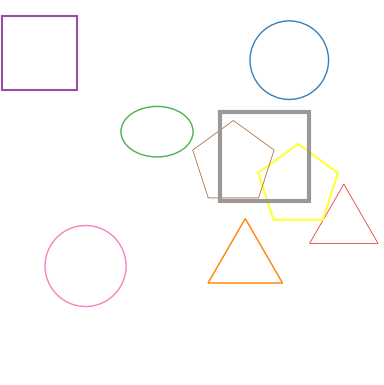[{"shape": "triangle", "thickness": 0.5, "radius": 0.51, "center": [0.893, 0.419]}, {"shape": "circle", "thickness": 1, "radius": 0.51, "center": [0.751, 0.844]}, {"shape": "oval", "thickness": 1, "radius": 0.47, "center": [0.408, 0.658]}, {"shape": "square", "thickness": 1.5, "radius": 0.48, "center": [0.103, 0.863]}, {"shape": "triangle", "thickness": 1, "radius": 0.56, "center": [0.637, 0.321]}, {"shape": "pentagon", "thickness": 1.5, "radius": 0.54, "center": [0.774, 0.517]}, {"shape": "pentagon", "thickness": 0.5, "radius": 0.56, "center": [0.606, 0.576]}, {"shape": "circle", "thickness": 1, "radius": 0.53, "center": [0.222, 0.309]}, {"shape": "square", "thickness": 3, "radius": 0.58, "center": [0.688, 0.594]}]